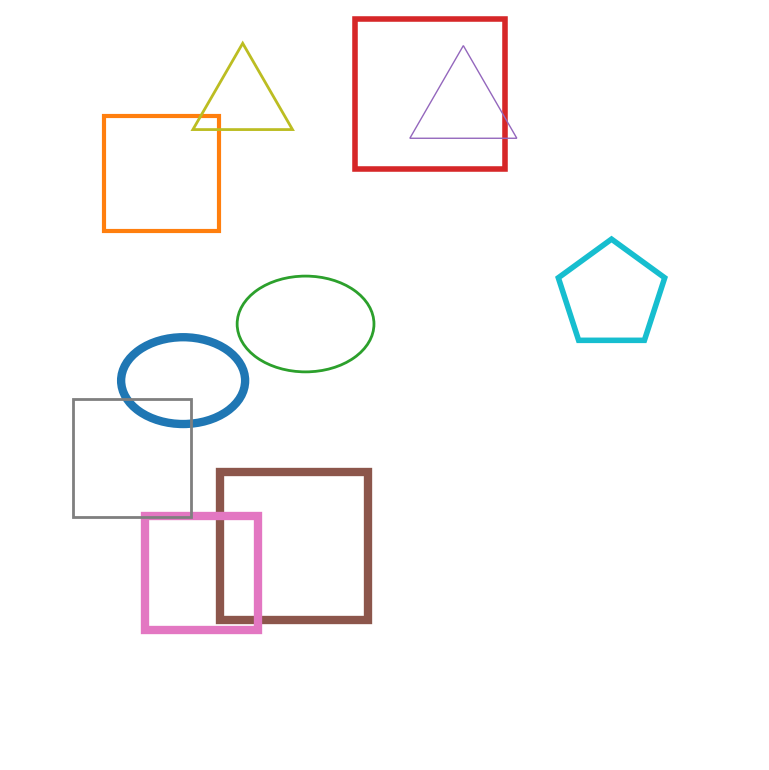[{"shape": "oval", "thickness": 3, "radius": 0.4, "center": [0.238, 0.506]}, {"shape": "square", "thickness": 1.5, "radius": 0.37, "center": [0.21, 0.775]}, {"shape": "oval", "thickness": 1, "radius": 0.44, "center": [0.397, 0.579]}, {"shape": "square", "thickness": 2, "radius": 0.49, "center": [0.559, 0.878]}, {"shape": "triangle", "thickness": 0.5, "radius": 0.4, "center": [0.602, 0.861]}, {"shape": "square", "thickness": 3, "radius": 0.48, "center": [0.381, 0.29]}, {"shape": "square", "thickness": 3, "radius": 0.37, "center": [0.262, 0.256]}, {"shape": "square", "thickness": 1, "radius": 0.38, "center": [0.172, 0.405]}, {"shape": "triangle", "thickness": 1, "radius": 0.37, "center": [0.315, 0.869]}, {"shape": "pentagon", "thickness": 2, "radius": 0.36, "center": [0.794, 0.617]}]